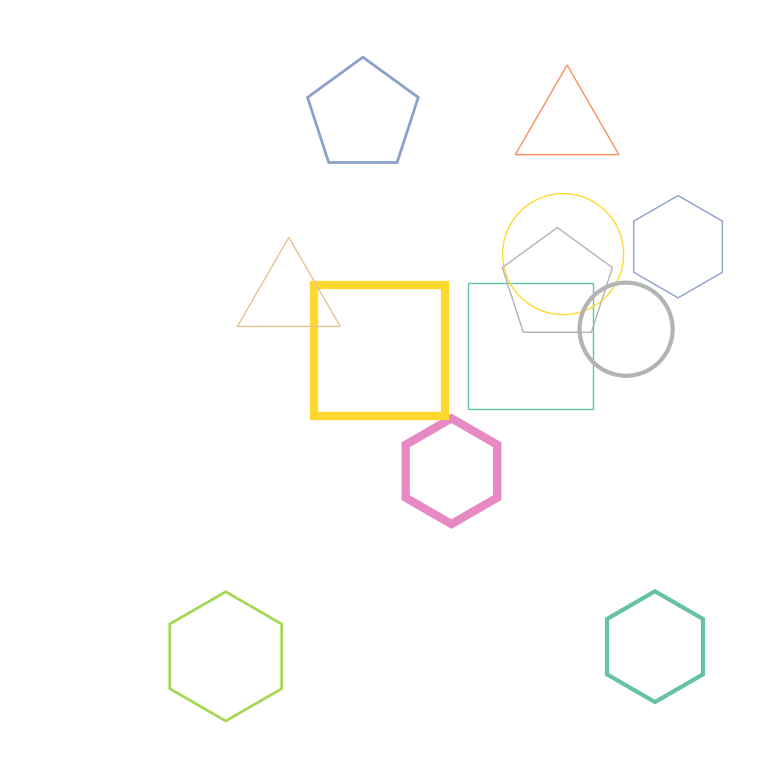[{"shape": "hexagon", "thickness": 1.5, "radius": 0.36, "center": [0.851, 0.16]}, {"shape": "square", "thickness": 0.5, "radius": 0.41, "center": [0.689, 0.551]}, {"shape": "triangle", "thickness": 0.5, "radius": 0.39, "center": [0.736, 0.838]}, {"shape": "pentagon", "thickness": 1, "radius": 0.38, "center": [0.471, 0.85]}, {"shape": "hexagon", "thickness": 0.5, "radius": 0.33, "center": [0.881, 0.68]}, {"shape": "hexagon", "thickness": 3, "radius": 0.34, "center": [0.586, 0.388]}, {"shape": "hexagon", "thickness": 1, "radius": 0.42, "center": [0.293, 0.148]}, {"shape": "square", "thickness": 3, "radius": 0.42, "center": [0.493, 0.545]}, {"shape": "circle", "thickness": 0.5, "radius": 0.39, "center": [0.731, 0.67]}, {"shape": "triangle", "thickness": 0.5, "radius": 0.39, "center": [0.375, 0.615]}, {"shape": "circle", "thickness": 1.5, "radius": 0.3, "center": [0.813, 0.572]}, {"shape": "pentagon", "thickness": 0.5, "radius": 0.38, "center": [0.724, 0.629]}]